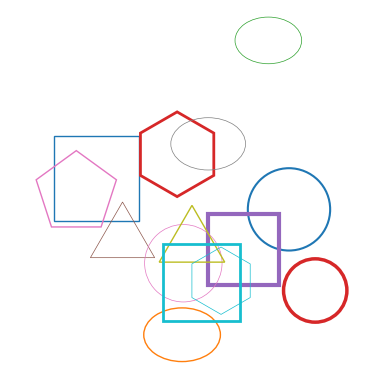[{"shape": "circle", "thickness": 1.5, "radius": 0.53, "center": [0.751, 0.456]}, {"shape": "square", "thickness": 1, "radius": 0.55, "center": [0.25, 0.535]}, {"shape": "oval", "thickness": 1, "radius": 0.5, "center": [0.473, 0.131]}, {"shape": "oval", "thickness": 0.5, "radius": 0.43, "center": [0.697, 0.895]}, {"shape": "hexagon", "thickness": 2, "radius": 0.55, "center": [0.46, 0.599]}, {"shape": "circle", "thickness": 2.5, "radius": 0.41, "center": [0.819, 0.245]}, {"shape": "square", "thickness": 3, "radius": 0.46, "center": [0.632, 0.353]}, {"shape": "triangle", "thickness": 0.5, "radius": 0.48, "center": [0.318, 0.379]}, {"shape": "circle", "thickness": 0.5, "radius": 0.5, "center": [0.476, 0.316]}, {"shape": "pentagon", "thickness": 1, "radius": 0.55, "center": [0.198, 0.499]}, {"shape": "oval", "thickness": 0.5, "radius": 0.49, "center": [0.541, 0.626]}, {"shape": "triangle", "thickness": 1, "radius": 0.49, "center": [0.499, 0.368]}, {"shape": "hexagon", "thickness": 0.5, "radius": 0.44, "center": [0.574, 0.271]}, {"shape": "square", "thickness": 2, "radius": 0.5, "center": [0.523, 0.267]}]